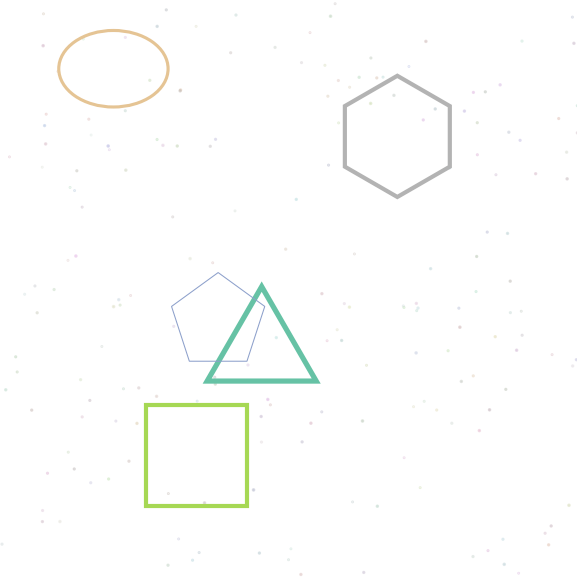[{"shape": "triangle", "thickness": 2.5, "radius": 0.55, "center": [0.453, 0.394]}, {"shape": "pentagon", "thickness": 0.5, "radius": 0.42, "center": [0.378, 0.442]}, {"shape": "square", "thickness": 2, "radius": 0.44, "center": [0.34, 0.211]}, {"shape": "oval", "thickness": 1.5, "radius": 0.47, "center": [0.196, 0.88]}, {"shape": "hexagon", "thickness": 2, "radius": 0.52, "center": [0.688, 0.763]}]